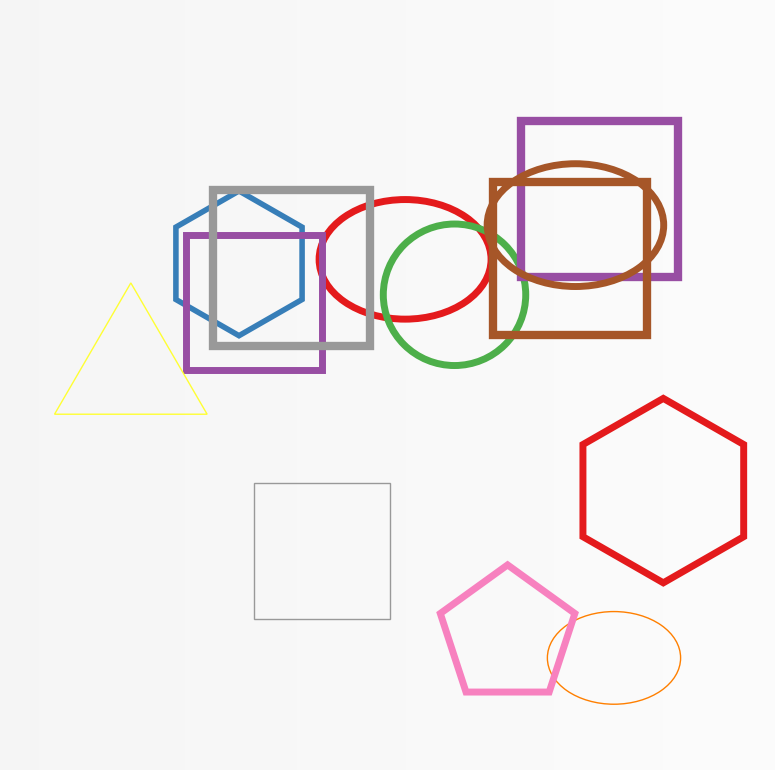[{"shape": "hexagon", "thickness": 2.5, "radius": 0.6, "center": [0.856, 0.363]}, {"shape": "oval", "thickness": 2.5, "radius": 0.55, "center": [0.523, 0.663]}, {"shape": "hexagon", "thickness": 2, "radius": 0.47, "center": [0.308, 0.658]}, {"shape": "circle", "thickness": 2.5, "radius": 0.46, "center": [0.586, 0.617]}, {"shape": "square", "thickness": 3, "radius": 0.51, "center": [0.774, 0.742]}, {"shape": "square", "thickness": 2.5, "radius": 0.44, "center": [0.328, 0.607]}, {"shape": "oval", "thickness": 0.5, "radius": 0.43, "center": [0.792, 0.146]}, {"shape": "triangle", "thickness": 0.5, "radius": 0.57, "center": [0.169, 0.519]}, {"shape": "oval", "thickness": 2.5, "radius": 0.57, "center": [0.742, 0.708]}, {"shape": "square", "thickness": 3, "radius": 0.5, "center": [0.735, 0.665]}, {"shape": "pentagon", "thickness": 2.5, "radius": 0.46, "center": [0.655, 0.175]}, {"shape": "square", "thickness": 0.5, "radius": 0.44, "center": [0.415, 0.284]}, {"shape": "square", "thickness": 3, "radius": 0.51, "center": [0.376, 0.652]}]